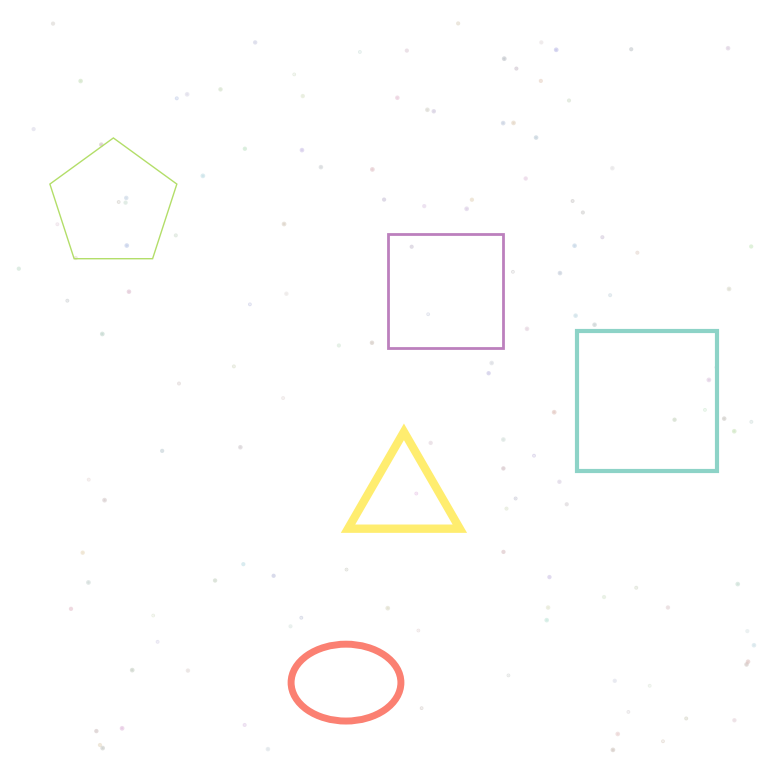[{"shape": "square", "thickness": 1.5, "radius": 0.45, "center": [0.841, 0.479]}, {"shape": "oval", "thickness": 2.5, "radius": 0.36, "center": [0.449, 0.113]}, {"shape": "pentagon", "thickness": 0.5, "radius": 0.43, "center": [0.147, 0.734]}, {"shape": "square", "thickness": 1, "radius": 0.37, "center": [0.579, 0.622]}, {"shape": "triangle", "thickness": 3, "radius": 0.42, "center": [0.525, 0.355]}]